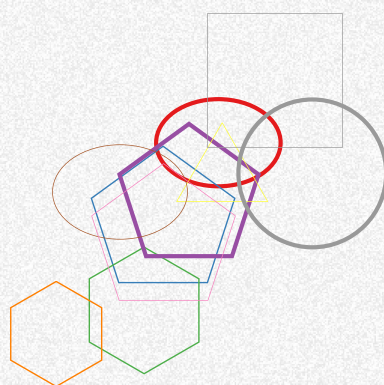[{"shape": "oval", "thickness": 3, "radius": 0.81, "center": [0.567, 0.629]}, {"shape": "pentagon", "thickness": 1, "radius": 0.98, "center": [0.424, 0.424]}, {"shape": "hexagon", "thickness": 1, "radius": 0.82, "center": [0.374, 0.194]}, {"shape": "pentagon", "thickness": 3, "radius": 0.95, "center": [0.491, 0.488]}, {"shape": "hexagon", "thickness": 1, "radius": 0.68, "center": [0.146, 0.133]}, {"shape": "triangle", "thickness": 0.5, "radius": 0.68, "center": [0.577, 0.545]}, {"shape": "oval", "thickness": 0.5, "radius": 0.88, "center": [0.312, 0.501]}, {"shape": "pentagon", "thickness": 0.5, "radius": 0.98, "center": [0.425, 0.379]}, {"shape": "circle", "thickness": 3, "radius": 0.96, "center": [0.811, 0.55]}, {"shape": "square", "thickness": 0.5, "radius": 0.87, "center": [0.713, 0.792]}]